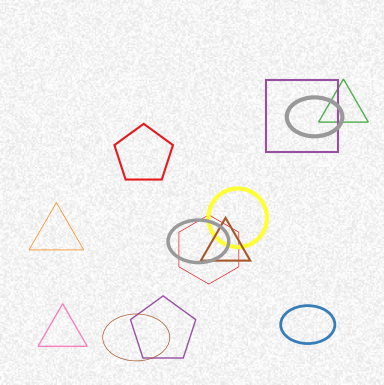[{"shape": "pentagon", "thickness": 1.5, "radius": 0.4, "center": [0.373, 0.598]}, {"shape": "hexagon", "thickness": 0.5, "radius": 0.45, "center": [0.542, 0.352]}, {"shape": "oval", "thickness": 2, "radius": 0.35, "center": [0.799, 0.157]}, {"shape": "triangle", "thickness": 1, "radius": 0.37, "center": [0.892, 0.72]}, {"shape": "pentagon", "thickness": 1, "radius": 0.45, "center": [0.424, 0.142]}, {"shape": "square", "thickness": 1.5, "radius": 0.47, "center": [0.785, 0.699]}, {"shape": "triangle", "thickness": 0.5, "radius": 0.41, "center": [0.146, 0.392]}, {"shape": "circle", "thickness": 3, "radius": 0.38, "center": [0.617, 0.434]}, {"shape": "triangle", "thickness": 1.5, "radius": 0.37, "center": [0.586, 0.36]}, {"shape": "oval", "thickness": 0.5, "radius": 0.44, "center": [0.354, 0.124]}, {"shape": "triangle", "thickness": 1, "radius": 0.37, "center": [0.163, 0.137]}, {"shape": "oval", "thickness": 2.5, "radius": 0.39, "center": [0.515, 0.373]}, {"shape": "oval", "thickness": 3, "radius": 0.36, "center": [0.817, 0.697]}]